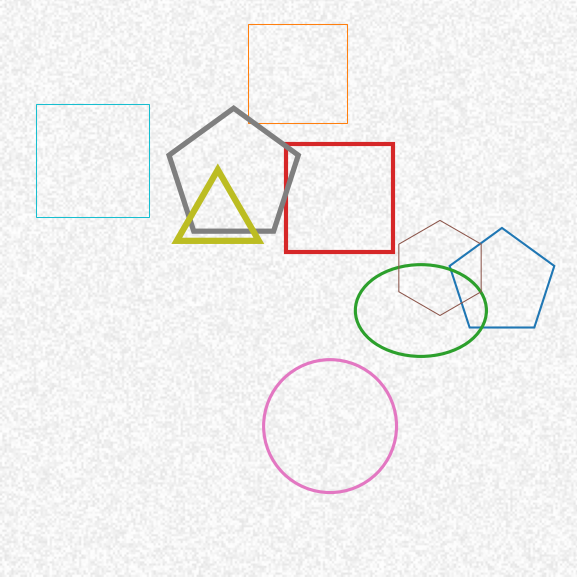[{"shape": "pentagon", "thickness": 1, "radius": 0.48, "center": [0.869, 0.509]}, {"shape": "square", "thickness": 0.5, "radius": 0.43, "center": [0.515, 0.872]}, {"shape": "oval", "thickness": 1.5, "radius": 0.57, "center": [0.729, 0.461]}, {"shape": "square", "thickness": 2, "radius": 0.47, "center": [0.588, 0.656]}, {"shape": "hexagon", "thickness": 0.5, "radius": 0.41, "center": [0.762, 0.535]}, {"shape": "circle", "thickness": 1.5, "radius": 0.58, "center": [0.572, 0.261]}, {"shape": "pentagon", "thickness": 2.5, "radius": 0.59, "center": [0.405, 0.694]}, {"shape": "triangle", "thickness": 3, "radius": 0.41, "center": [0.377, 0.623]}, {"shape": "square", "thickness": 0.5, "radius": 0.49, "center": [0.16, 0.721]}]